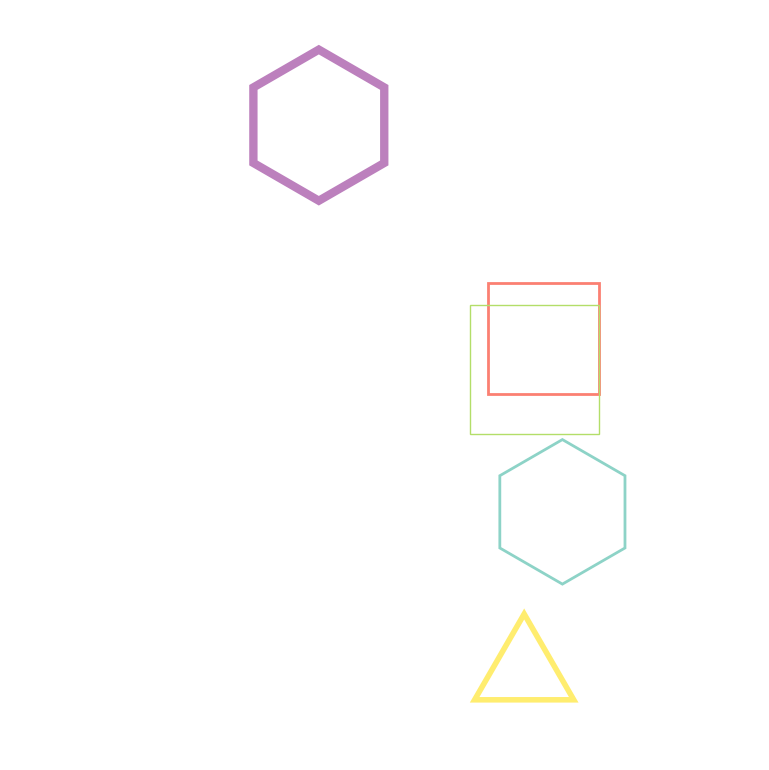[{"shape": "hexagon", "thickness": 1, "radius": 0.47, "center": [0.73, 0.335]}, {"shape": "square", "thickness": 1, "radius": 0.36, "center": [0.706, 0.56]}, {"shape": "square", "thickness": 0.5, "radius": 0.42, "center": [0.694, 0.52]}, {"shape": "hexagon", "thickness": 3, "radius": 0.49, "center": [0.414, 0.837]}, {"shape": "triangle", "thickness": 2, "radius": 0.37, "center": [0.681, 0.128]}]